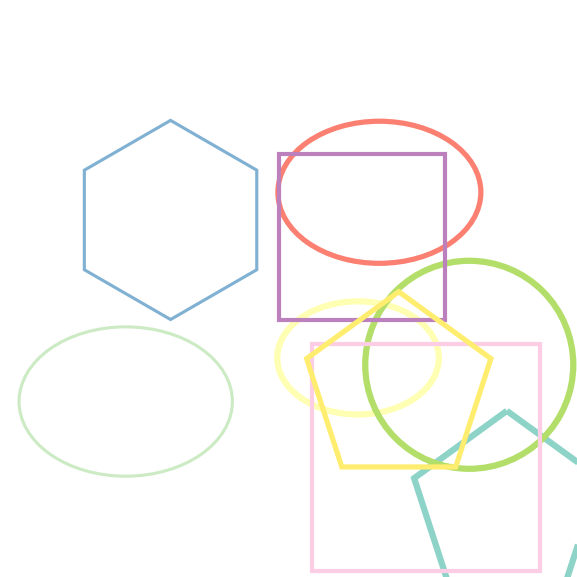[{"shape": "pentagon", "thickness": 3, "radius": 0.84, "center": [0.878, 0.119]}, {"shape": "oval", "thickness": 3, "radius": 0.7, "center": [0.62, 0.379]}, {"shape": "oval", "thickness": 2.5, "radius": 0.88, "center": [0.657, 0.666]}, {"shape": "hexagon", "thickness": 1.5, "radius": 0.86, "center": [0.295, 0.618]}, {"shape": "circle", "thickness": 3, "radius": 0.9, "center": [0.813, 0.367]}, {"shape": "square", "thickness": 2, "radius": 0.98, "center": [0.738, 0.207]}, {"shape": "square", "thickness": 2, "radius": 0.72, "center": [0.627, 0.589]}, {"shape": "oval", "thickness": 1.5, "radius": 0.92, "center": [0.218, 0.304]}, {"shape": "pentagon", "thickness": 2.5, "radius": 0.84, "center": [0.69, 0.326]}]